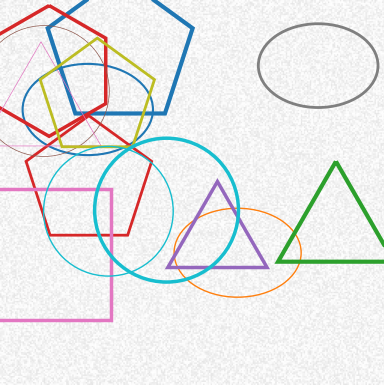[{"shape": "pentagon", "thickness": 3, "radius": 0.99, "center": [0.312, 0.865]}, {"shape": "oval", "thickness": 1.5, "radius": 0.85, "center": [0.228, 0.716]}, {"shape": "oval", "thickness": 1, "radius": 0.82, "center": [0.617, 0.344]}, {"shape": "triangle", "thickness": 3, "radius": 0.87, "center": [0.873, 0.407]}, {"shape": "hexagon", "thickness": 2.5, "radius": 0.85, "center": [0.128, 0.816]}, {"shape": "pentagon", "thickness": 2, "radius": 0.86, "center": [0.231, 0.528]}, {"shape": "triangle", "thickness": 2.5, "radius": 0.74, "center": [0.565, 0.38]}, {"shape": "circle", "thickness": 0.5, "radius": 0.85, "center": [0.114, 0.764]}, {"shape": "triangle", "thickness": 0.5, "radius": 0.9, "center": [0.106, 0.711]}, {"shape": "square", "thickness": 2.5, "radius": 0.86, "center": [0.117, 0.339]}, {"shape": "oval", "thickness": 2, "radius": 0.78, "center": [0.826, 0.83]}, {"shape": "pentagon", "thickness": 2, "radius": 0.78, "center": [0.253, 0.745]}, {"shape": "circle", "thickness": 1, "radius": 0.84, "center": [0.282, 0.451]}, {"shape": "circle", "thickness": 2.5, "radius": 0.93, "center": [0.433, 0.454]}]